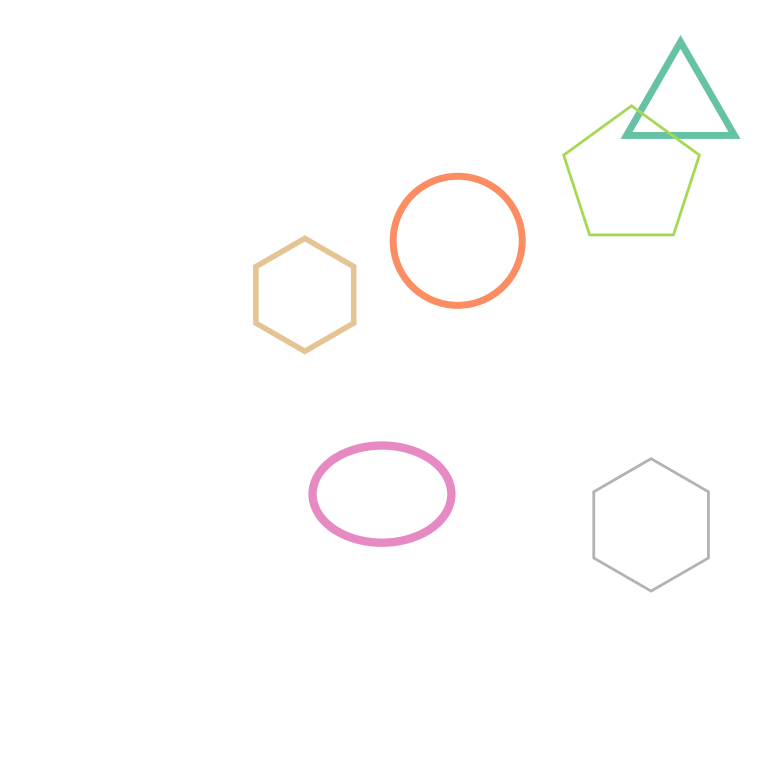[{"shape": "triangle", "thickness": 2.5, "radius": 0.4, "center": [0.884, 0.865]}, {"shape": "circle", "thickness": 2.5, "radius": 0.42, "center": [0.594, 0.687]}, {"shape": "oval", "thickness": 3, "radius": 0.45, "center": [0.496, 0.358]}, {"shape": "pentagon", "thickness": 1, "radius": 0.46, "center": [0.82, 0.77]}, {"shape": "hexagon", "thickness": 2, "radius": 0.37, "center": [0.396, 0.617]}, {"shape": "hexagon", "thickness": 1, "radius": 0.43, "center": [0.846, 0.318]}]